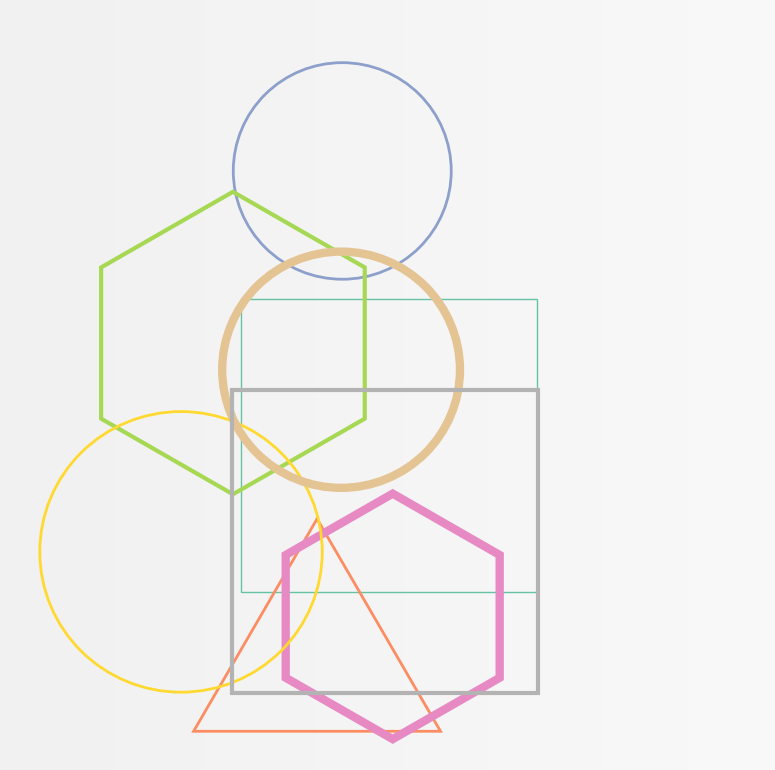[{"shape": "square", "thickness": 0.5, "radius": 0.95, "center": [0.502, 0.422]}, {"shape": "triangle", "thickness": 1, "radius": 0.92, "center": [0.409, 0.142]}, {"shape": "circle", "thickness": 1, "radius": 0.7, "center": [0.442, 0.778]}, {"shape": "hexagon", "thickness": 3, "radius": 0.8, "center": [0.507, 0.2]}, {"shape": "hexagon", "thickness": 1.5, "radius": 0.98, "center": [0.301, 0.554]}, {"shape": "circle", "thickness": 1, "radius": 0.91, "center": [0.234, 0.283]}, {"shape": "circle", "thickness": 3, "radius": 0.77, "center": [0.44, 0.52]}, {"shape": "square", "thickness": 1.5, "radius": 0.99, "center": [0.497, 0.296]}]